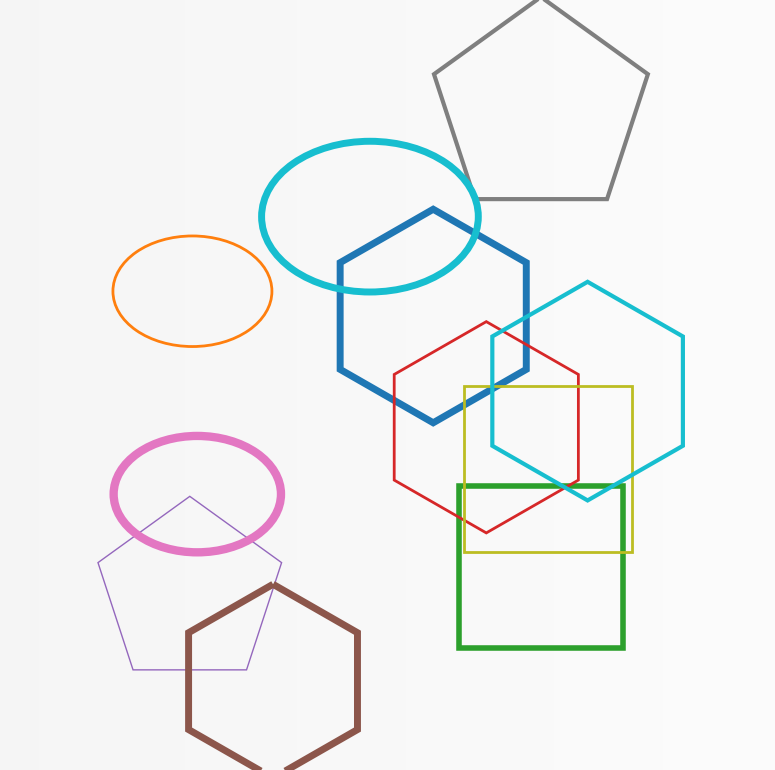[{"shape": "hexagon", "thickness": 2.5, "radius": 0.69, "center": [0.559, 0.59]}, {"shape": "oval", "thickness": 1, "radius": 0.51, "center": [0.248, 0.622]}, {"shape": "square", "thickness": 2, "radius": 0.53, "center": [0.698, 0.263]}, {"shape": "hexagon", "thickness": 1, "radius": 0.69, "center": [0.627, 0.445]}, {"shape": "pentagon", "thickness": 0.5, "radius": 0.62, "center": [0.245, 0.231]}, {"shape": "hexagon", "thickness": 2.5, "radius": 0.63, "center": [0.352, 0.115]}, {"shape": "oval", "thickness": 3, "radius": 0.54, "center": [0.255, 0.358]}, {"shape": "pentagon", "thickness": 1.5, "radius": 0.73, "center": [0.698, 0.859]}, {"shape": "square", "thickness": 1, "radius": 0.54, "center": [0.707, 0.391]}, {"shape": "hexagon", "thickness": 1.5, "radius": 0.71, "center": [0.758, 0.492]}, {"shape": "oval", "thickness": 2.5, "radius": 0.7, "center": [0.477, 0.719]}]